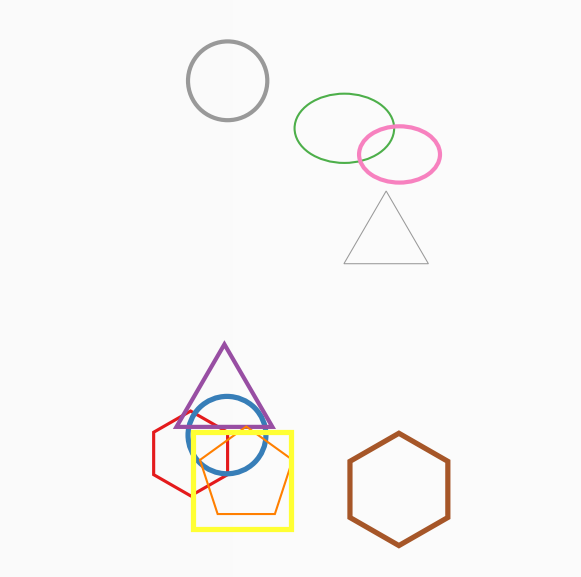[{"shape": "hexagon", "thickness": 1.5, "radius": 0.37, "center": [0.328, 0.214]}, {"shape": "circle", "thickness": 2.5, "radius": 0.33, "center": [0.391, 0.246]}, {"shape": "oval", "thickness": 1, "radius": 0.43, "center": [0.592, 0.777]}, {"shape": "triangle", "thickness": 2, "radius": 0.48, "center": [0.386, 0.308]}, {"shape": "pentagon", "thickness": 1, "radius": 0.42, "center": [0.424, 0.177]}, {"shape": "square", "thickness": 2.5, "radius": 0.42, "center": [0.417, 0.167]}, {"shape": "hexagon", "thickness": 2.5, "radius": 0.49, "center": [0.686, 0.152]}, {"shape": "oval", "thickness": 2, "radius": 0.35, "center": [0.687, 0.732]}, {"shape": "triangle", "thickness": 0.5, "radius": 0.42, "center": [0.664, 0.584]}, {"shape": "circle", "thickness": 2, "radius": 0.34, "center": [0.392, 0.859]}]